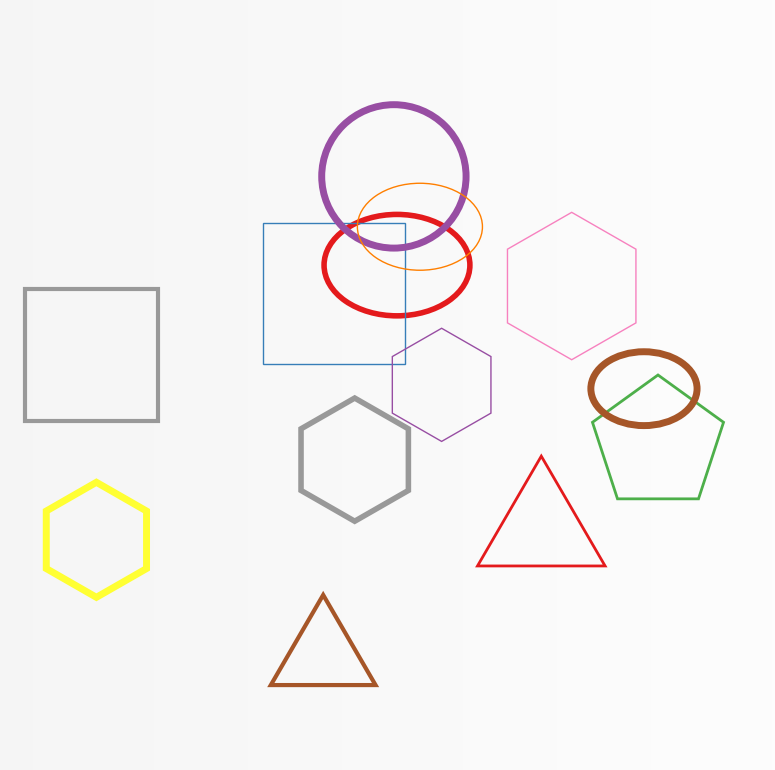[{"shape": "triangle", "thickness": 1, "radius": 0.48, "center": [0.698, 0.313]}, {"shape": "oval", "thickness": 2, "radius": 0.47, "center": [0.512, 0.656]}, {"shape": "square", "thickness": 0.5, "radius": 0.46, "center": [0.431, 0.618]}, {"shape": "pentagon", "thickness": 1, "radius": 0.44, "center": [0.849, 0.424]}, {"shape": "circle", "thickness": 2.5, "radius": 0.47, "center": [0.508, 0.771]}, {"shape": "hexagon", "thickness": 0.5, "radius": 0.37, "center": [0.57, 0.5]}, {"shape": "oval", "thickness": 0.5, "radius": 0.4, "center": [0.542, 0.706]}, {"shape": "hexagon", "thickness": 2.5, "radius": 0.37, "center": [0.124, 0.299]}, {"shape": "triangle", "thickness": 1.5, "radius": 0.39, "center": [0.417, 0.149]}, {"shape": "oval", "thickness": 2.5, "radius": 0.34, "center": [0.831, 0.495]}, {"shape": "hexagon", "thickness": 0.5, "radius": 0.48, "center": [0.738, 0.629]}, {"shape": "square", "thickness": 1.5, "radius": 0.43, "center": [0.118, 0.539]}, {"shape": "hexagon", "thickness": 2, "radius": 0.4, "center": [0.458, 0.403]}]